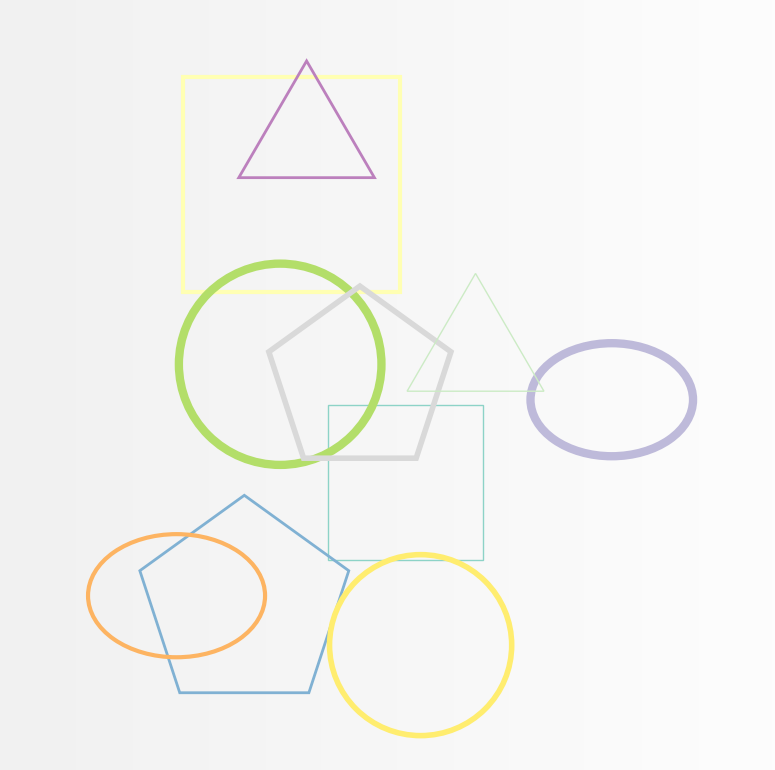[{"shape": "square", "thickness": 0.5, "radius": 0.5, "center": [0.523, 0.373]}, {"shape": "square", "thickness": 1.5, "radius": 0.7, "center": [0.376, 0.76]}, {"shape": "oval", "thickness": 3, "radius": 0.52, "center": [0.789, 0.481]}, {"shape": "pentagon", "thickness": 1, "radius": 0.71, "center": [0.315, 0.215]}, {"shape": "oval", "thickness": 1.5, "radius": 0.57, "center": [0.228, 0.226]}, {"shape": "circle", "thickness": 3, "radius": 0.65, "center": [0.362, 0.527]}, {"shape": "pentagon", "thickness": 2, "radius": 0.62, "center": [0.464, 0.505]}, {"shape": "triangle", "thickness": 1, "radius": 0.51, "center": [0.396, 0.82]}, {"shape": "triangle", "thickness": 0.5, "radius": 0.51, "center": [0.614, 0.543]}, {"shape": "circle", "thickness": 2, "radius": 0.59, "center": [0.543, 0.162]}]